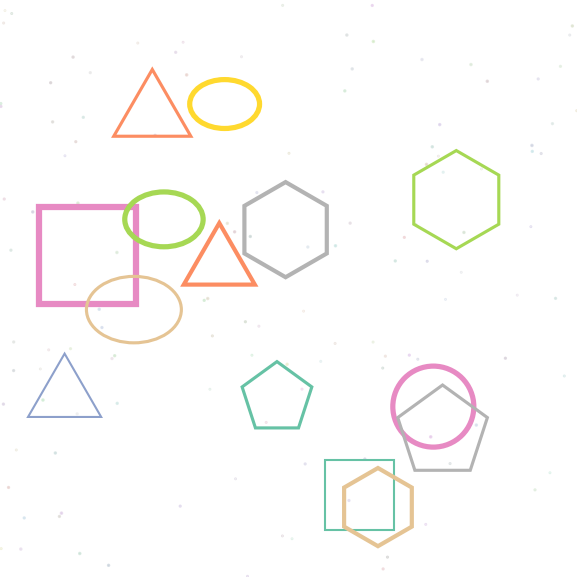[{"shape": "square", "thickness": 1, "radius": 0.3, "center": [0.623, 0.142]}, {"shape": "pentagon", "thickness": 1.5, "radius": 0.32, "center": [0.48, 0.309]}, {"shape": "triangle", "thickness": 1.5, "radius": 0.39, "center": [0.264, 0.802]}, {"shape": "triangle", "thickness": 2, "radius": 0.36, "center": [0.38, 0.542]}, {"shape": "triangle", "thickness": 1, "radius": 0.37, "center": [0.112, 0.314]}, {"shape": "square", "thickness": 3, "radius": 0.42, "center": [0.151, 0.557]}, {"shape": "circle", "thickness": 2.5, "radius": 0.35, "center": [0.75, 0.295]}, {"shape": "oval", "thickness": 2.5, "radius": 0.34, "center": [0.284, 0.619]}, {"shape": "hexagon", "thickness": 1.5, "radius": 0.42, "center": [0.79, 0.653]}, {"shape": "oval", "thickness": 2.5, "radius": 0.3, "center": [0.389, 0.819]}, {"shape": "oval", "thickness": 1.5, "radius": 0.41, "center": [0.232, 0.463]}, {"shape": "hexagon", "thickness": 2, "radius": 0.34, "center": [0.654, 0.121]}, {"shape": "hexagon", "thickness": 2, "radius": 0.41, "center": [0.495, 0.601]}, {"shape": "pentagon", "thickness": 1.5, "radius": 0.41, "center": [0.766, 0.251]}]